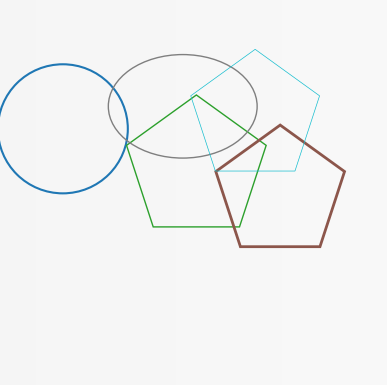[{"shape": "circle", "thickness": 1.5, "radius": 0.84, "center": [0.162, 0.665]}, {"shape": "pentagon", "thickness": 1, "radius": 0.95, "center": [0.507, 0.564]}, {"shape": "pentagon", "thickness": 2, "radius": 0.87, "center": [0.723, 0.501]}, {"shape": "oval", "thickness": 1, "radius": 0.96, "center": [0.472, 0.724]}, {"shape": "pentagon", "thickness": 0.5, "radius": 0.87, "center": [0.658, 0.697]}]